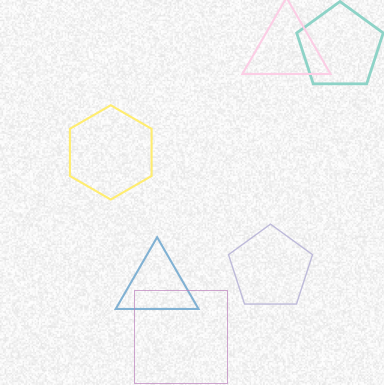[{"shape": "pentagon", "thickness": 2, "radius": 0.59, "center": [0.883, 0.878]}, {"shape": "pentagon", "thickness": 1, "radius": 0.57, "center": [0.703, 0.303]}, {"shape": "triangle", "thickness": 1.5, "radius": 0.62, "center": [0.408, 0.26]}, {"shape": "triangle", "thickness": 1.5, "radius": 0.66, "center": [0.744, 0.874]}, {"shape": "square", "thickness": 0.5, "radius": 0.61, "center": [0.469, 0.125]}, {"shape": "hexagon", "thickness": 1.5, "radius": 0.61, "center": [0.288, 0.604]}]